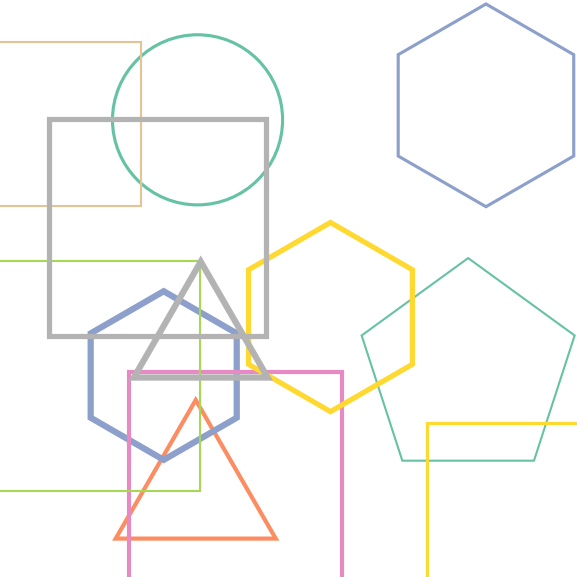[{"shape": "circle", "thickness": 1.5, "radius": 0.74, "center": [0.342, 0.792]}, {"shape": "pentagon", "thickness": 1, "radius": 0.97, "center": [0.811, 0.358]}, {"shape": "triangle", "thickness": 2, "radius": 0.8, "center": [0.339, 0.147]}, {"shape": "hexagon", "thickness": 3, "radius": 0.73, "center": [0.283, 0.349]}, {"shape": "hexagon", "thickness": 1.5, "radius": 0.88, "center": [0.841, 0.817]}, {"shape": "square", "thickness": 2, "radius": 0.92, "center": [0.408, 0.171]}, {"shape": "square", "thickness": 1, "radius": 0.99, "center": [0.147, 0.348]}, {"shape": "hexagon", "thickness": 2.5, "radius": 0.82, "center": [0.572, 0.45]}, {"shape": "square", "thickness": 1.5, "radius": 0.73, "center": [0.885, 0.121]}, {"shape": "square", "thickness": 1, "radius": 0.71, "center": [0.103, 0.785]}, {"shape": "square", "thickness": 2.5, "radius": 0.94, "center": [0.273, 0.606]}, {"shape": "triangle", "thickness": 3, "radius": 0.67, "center": [0.348, 0.412]}]